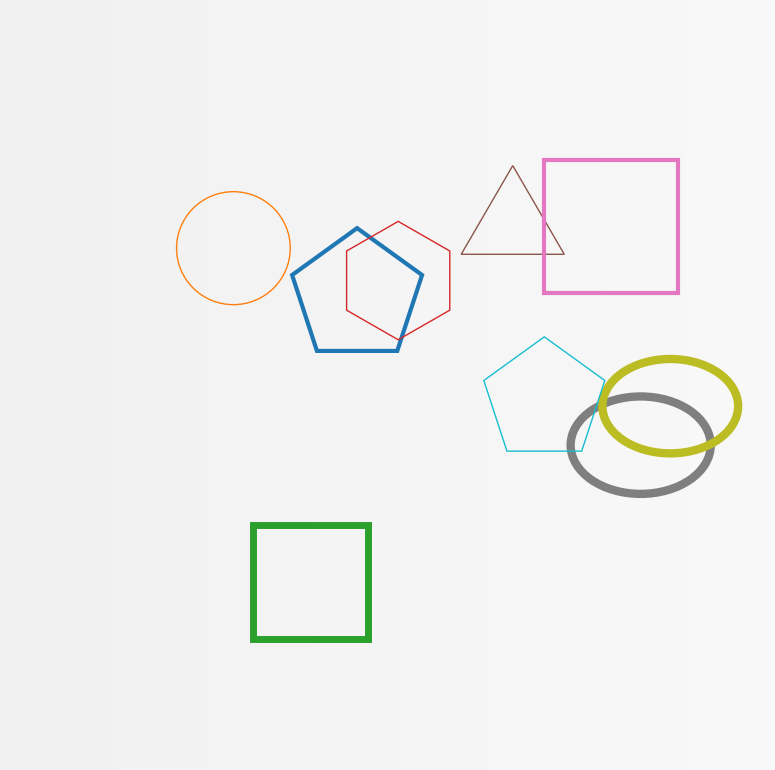[{"shape": "pentagon", "thickness": 1.5, "radius": 0.44, "center": [0.461, 0.616]}, {"shape": "circle", "thickness": 0.5, "radius": 0.37, "center": [0.301, 0.678]}, {"shape": "square", "thickness": 2.5, "radius": 0.37, "center": [0.4, 0.244]}, {"shape": "hexagon", "thickness": 0.5, "radius": 0.38, "center": [0.514, 0.636]}, {"shape": "triangle", "thickness": 0.5, "radius": 0.38, "center": [0.662, 0.708]}, {"shape": "square", "thickness": 1.5, "radius": 0.43, "center": [0.788, 0.706]}, {"shape": "oval", "thickness": 3, "radius": 0.45, "center": [0.827, 0.422]}, {"shape": "oval", "thickness": 3, "radius": 0.44, "center": [0.865, 0.473]}, {"shape": "pentagon", "thickness": 0.5, "radius": 0.41, "center": [0.702, 0.481]}]